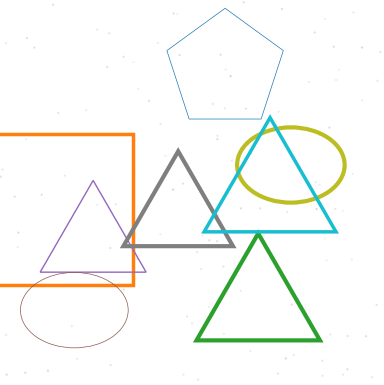[{"shape": "pentagon", "thickness": 0.5, "radius": 0.8, "center": [0.585, 0.819]}, {"shape": "square", "thickness": 2.5, "radius": 0.98, "center": [0.148, 0.456]}, {"shape": "triangle", "thickness": 3, "radius": 0.93, "center": [0.671, 0.208]}, {"shape": "triangle", "thickness": 1, "radius": 0.79, "center": [0.242, 0.373]}, {"shape": "oval", "thickness": 0.5, "radius": 0.7, "center": [0.193, 0.194]}, {"shape": "triangle", "thickness": 3, "radius": 0.82, "center": [0.463, 0.443]}, {"shape": "oval", "thickness": 3, "radius": 0.7, "center": [0.756, 0.571]}, {"shape": "triangle", "thickness": 2.5, "radius": 0.99, "center": [0.701, 0.497]}]